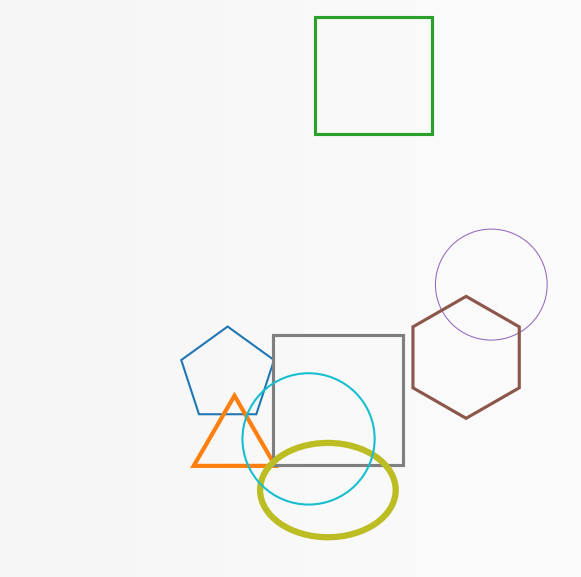[{"shape": "pentagon", "thickness": 1, "radius": 0.42, "center": [0.392, 0.35]}, {"shape": "triangle", "thickness": 2, "radius": 0.41, "center": [0.403, 0.233]}, {"shape": "square", "thickness": 1.5, "radius": 0.51, "center": [0.643, 0.868]}, {"shape": "circle", "thickness": 0.5, "radius": 0.48, "center": [0.845, 0.506]}, {"shape": "hexagon", "thickness": 1.5, "radius": 0.53, "center": [0.802, 0.38]}, {"shape": "square", "thickness": 1.5, "radius": 0.56, "center": [0.581, 0.307]}, {"shape": "oval", "thickness": 3, "radius": 0.58, "center": [0.564, 0.151]}, {"shape": "circle", "thickness": 1, "radius": 0.57, "center": [0.531, 0.239]}]